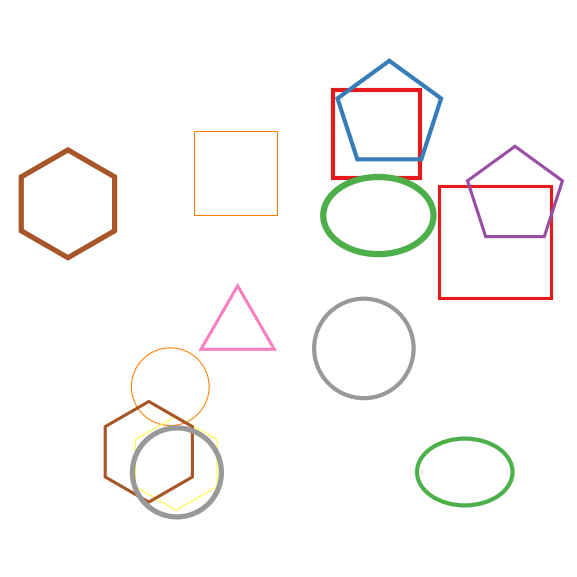[{"shape": "square", "thickness": 1.5, "radius": 0.48, "center": [0.857, 0.58]}, {"shape": "square", "thickness": 2, "radius": 0.38, "center": [0.652, 0.767]}, {"shape": "pentagon", "thickness": 2, "radius": 0.47, "center": [0.674, 0.8]}, {"shape": "oval", "thickness": 3, "radius": 0.48, "center": [0.655, 0.626]}, {"shape": "oval", "thickness": 2, "radius": 0.41, "center": [0.805, 0.182]}, {"shape": "pentagon", "thickness": 1.5, "radius": 0.43, "center": [0.892, 0.659]}, {"shape": "square", "thickness": 0.5, "radius": 0.36, "center": [0.408, 0.7]}, {"shape": "circle", "thickness": 0.5, "radius": 0.34, "center": [0.295, 0.33]}, {"shape": "hexagon", "thickness": 0.5, "radius": 0.41, "center": [0.305, 0.197]}, {"shape": "hexagon", "thickness": 1.5, "radius": 0.44, "center": [0.258, 0.217]}, {"shape": "hexagon", "thickness": 2.5, "radius": 0.47, "center": [0.118, 0.646]}, {"shape": "triangle", "thickness": 1.5, "radius": 0.37, "center": [0.412, 0.431]}, {"shape": "circle", "thickness": 2.5, "radius": 0.39, "center": [0.306, 0.181]}, {"shape": "circle", "thickness": 2, "radius": 0.43, "center": [0.63, 0.396]}]